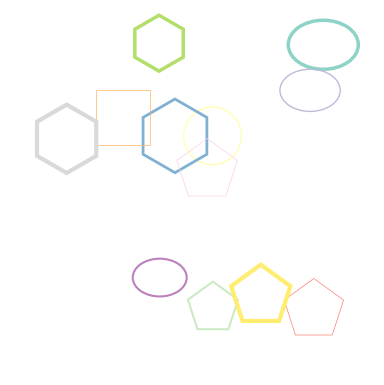[{"shape": "oval", "thickness": 2.5, "radius": 0.45, "center": [0.84, 0.884]}, {"shape": "circle", "thickness": 1, "radius": 0.37, "center": [0.552, 0.647]}, {"shape": "oval", "thickness": 1, "radius": 0.39, "center": [0.805, 0.765]}, {"shape": "pentagon", "thickness": 0.5, "radius": 0.41, "center": [0.815, 0.196]}, {"shape": "hexagon", "thickness": 2, "radius": 0.48, "center": [0.454, 0.647]}, {"shape": "square", "thickness": 0.5, "radius": 0.35, "center": [0.32, 0.695]}, {"shape": "hexagon", "thickness": 2.5, "radius": 0.36, "center": [0.413, 0.888]}, {"shape": "pentagon", "thickness": 0.5, "radius": 0.41, "center": [0.538, 0.558]}, {"shape": "hexagon", "thickness": 3, "radius": 0.44, "center": [0.173, 0.639]}, {"shape": "oval", "thickness": 1.5, "radius": 0.35, "center": [0.415, 0.279]}, {"shape": "pentagon", "thickness": 1.5, "radius": 0.34, "center": [0.553, 0.2]}, {"shape": "pentagon", "thickness": 3, "radius": 0.4, "center": [0.677, 0.232]}]